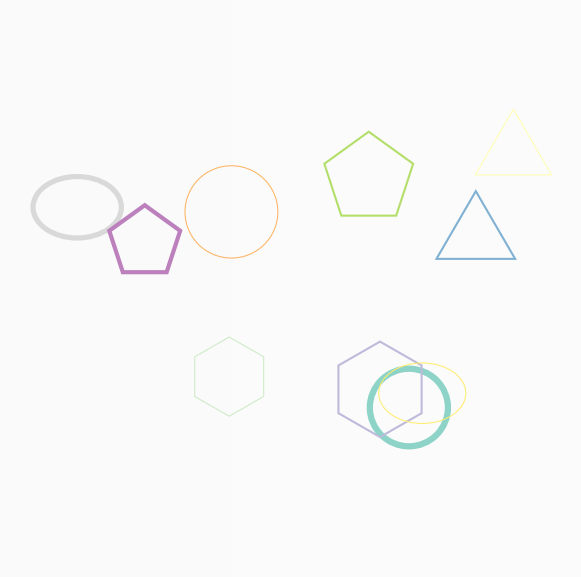[{"shape": "circle", "thickness": 3, "radius": 0.34, "center": [0.703, 0.293]}, {"shape": "triangle", "thickness": 0.5, "radius": 0.38, "center": [0.883, 0.734]}, {"shape": "hexagon", "thickness": 1, "radius": 0.41, "center": [0.654, 0.325]}, {"shape": "triangle", "thickness": 1, "radius": 0.39, "center": [0.819, 0.59]}, {"shape": "circle", "thickness": 0.5, "radius": 0.4, "center": [0.398, 0.632]}, {"shape": "pentagon", "thickness": 1, "radius": 0.4, "center": [0.634, 0.691]}, {"shape": "oval", "thickness": 2.5, "radius": 0.38, "center": [0.133, 0.64]}, {"shape": "pentagon", "thickness": 2, "radius": 0.32, "center": [0.249, 0.58]}, {"shape": "hexagon", "thickness": 0.5, "radius": 0.34, "center": [0.394, 0.347]}, {"shape": "oval", "thickness": 0.5, "radius": 0.37, "center": [0.727, 0.318]}]